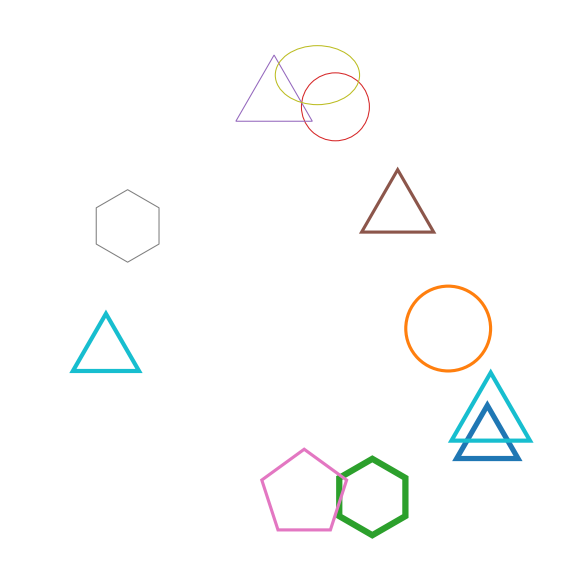[{"shape": "triangle", "thickness": 2.5, "radius": 0.31, "center": [0.844, 0.236]}, {"shape": "circle", "thickness": 1.5, "radius": 0.37, "center": [0.776, 0.43]}, {"shape": "hexagon", "thickness": 3, "radius": 0.33, "center": [0.645, 0.138]}, {"shape": "circle", "thickness": 0.5, "radius": 0.29, "center": [0.581, 0.814]}, {"shape": "triangle", "thickness": 0.5, "radius": 0.38, "center": [0.475, 0.827]}, {"shape": "triangle", "thickness": 1.5, "radius": 0.36, "center": [0.689, 0.633]}, {"shape": "pentagon", "thickness": 1.5, "radius": 0.39, "center": [0.527, 0.144]}, {"shape": "hexagon", "thickness": 0.5, "radius": 0.31, "center": [0.221, 0.608]}, {"shape": "oval", "thickness": 0.5, "radius": 0.36, "center": [0.55, 0.869]}, {"shape": "triangle", "thickness": 2, "radius": 0.33, "center": [0.183, 0.39]}, {"shape": "triangle", "thickness": 2, "radius": 0.39, "center": [0.85, 0.275]}]